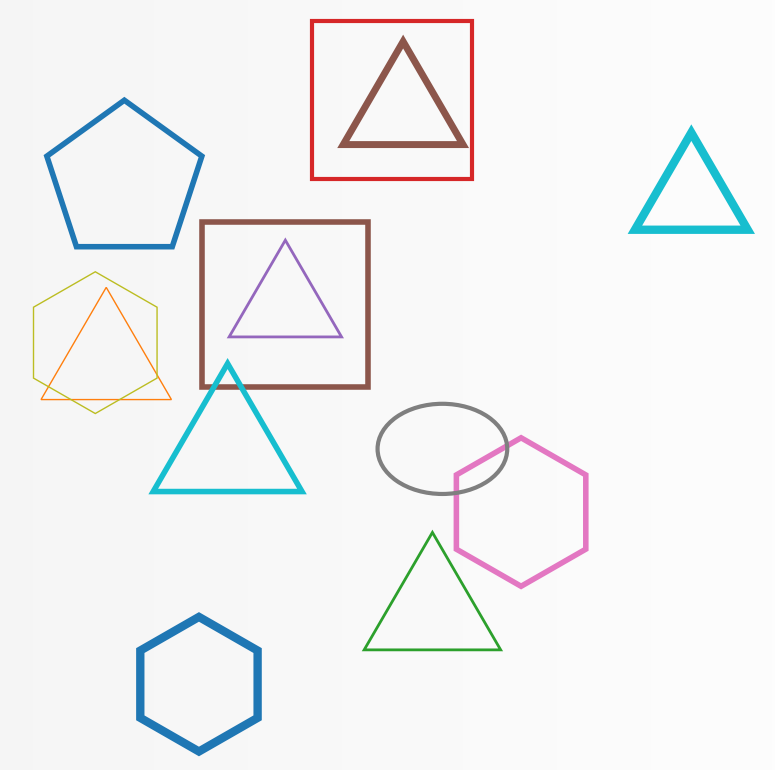[{"shape": "hexagon", "thickness": 3, "radius": 0.44, "center": [0.257, 0.111]}, {"shape": "pentagon", "thickness": 2, "radius": 0.53, "center": [0.16, 0.765]}, {"shape": "triangle", "thickness": 0.5, "radius": 0.49, "center": [0.137, 0.53]}, {"shape": "triangle", "thickness": 1, "radius": 0.51, "center": [0.558, 0.207]}, {"shape": "square", "thickness": 1.5, "radius": 0.51, "center": [0.506, 0.87]}, {"shape": "triangle", "thickness": 1, "radius": 0.42, "center": [0.368, 0.604]}, {"shape": "square", "thickness": 2, "radius": 0.54, "center": [0.368, 0.605]}, {"shape": "triangle", "thickness": 2.5, "radius": 0.45, "center": [0.52, 0.857]}, {"shape": "hexagon", "thickness": 2, "radius": 0.48, "center": [0.672, 0.335]}, {"shape": "oval", "thickness": 1.5, "radius": 0.42, "center": [0.571, 0.417]}, {"shape": "hexagon", "thickness": 0.5, "radius": 0.46, "center": [0.123, 0.555]}, {"shape": "triangle", "thickness": 3, "radius": 0.42, "center": [0.892, 0.744]}, {"shape": "triangle", "thickness": 2, "radius": 0.55, "center": [0.294, 0.417]}]